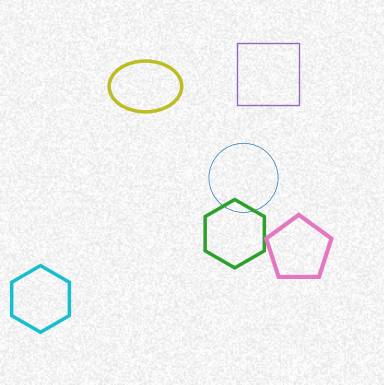[{"shape": "circle", "thickness": 0.5, "radius": 0.45, "center": [0.632, 0.538]}, {"shape": "hexagon", "thickness": 2.5, "radius": 0.44, "center": [0.61, 0.393]}, {"shape": "square", "thickness": 1, "radius": 0.4, "center": [0.696, 0.807]}, {"shape": "pentagon", "thickness": 3, "radius": 0.45, "center": [0.776, 0.353]}, {"shape": "oval", "thickness": 2.5, "radius": 0.47, "center": [0.378, 0.775]}, {"shape": "hexagon", "thickness": 2.5, "radius": 0.43, "center": [0.105, 0.224]}]